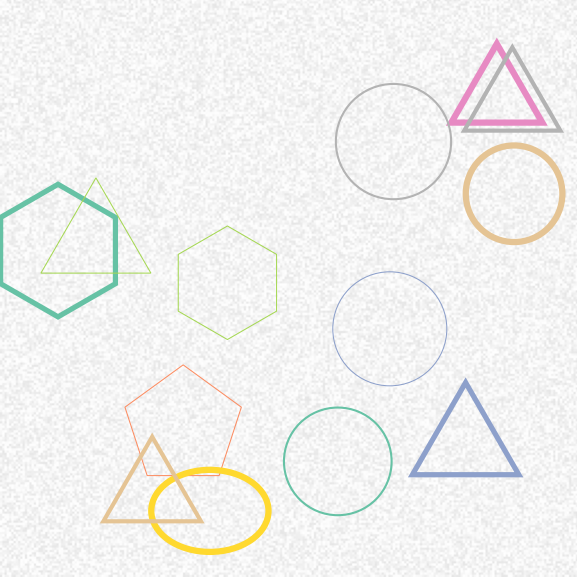[{"shape": "hexagon", "thickness": 2.5, "radius": 0.57, "center": [0.1, 0.565]}, {"shape": "circle", "thickness": 1, "radius": 0.47, "center": [0.585, 0.2]}, {"shape": "pentagon", "thickness": 0.5, "radius": 0.53, "center": [0.317, 0.261]}, {"shape": "triangle", "thickness": 2.5, "radius": 0.53, "center": [0.806, 0.23]}, {"shape": "circle", "thickness": 0.5, "radius": 0.49, "center": [0.675, 0.43]}, {"shape": "triangle", "thickness": 3, "radius": 0.45, "center": [0.86, 0.832]}, {"shape": "hexagon", "thickness": 0.5, "radius": 0.49, "center": [0.394, 0.509]}, {"shape": "triangle", "thickness": 0.5, "radius": 0.55, "center": [0.166, 0.581]}, {"shape": "oval", "thickness": 3, "radius": 0.51, "center": [0.363, 0.114]}, {"shape": "circle", "thickness": 3, "radius": 0.42, "center": [0.89, 0.664]}, {"shape": "triangle", "thickness": 2, "radius": 0.49, "center": [0.264, 0.145]}, {"shape": "triangle", "thickness": 2, "radius": 0.48, "center": [0.887, 0.821]}, {"shape": "circle", "thickness": 1, "radius": 0.5, "center": [0.681, 0.754]}]